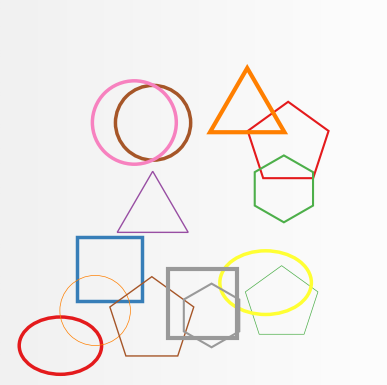[{"shape": "pentagon", "thickness": 1.5, "radius": 0.55, "center": [0.744, 0.626]}, {"shape": "oval", "thickness": 2.5, "radius": 0.53, "center": [0.156, 0.102]}, {"shape": "square", "thickness": 2.5, "radius": 0.41, "center": [0.282, 0.301]}, {"shape": "hexagon", "thickness": 1.5, "radius": 0.43, "center": [0.733, 0.509]}, {"shape": "pentagon", "thickness": 0.5, "radius": 0.49, "center": [0.727, 0.211]}, {"shape": "triangle", "thickness": 1, "radius": 0.53, "center": [0.394, 0.449]}, {"shape": "triangle", "thickness": 3, "radius": 0.56, "center": [0.638, 0.712]}, {"shape": "circle", "thickness": 0.5, "radius": 0.46, "center": [0.246, 0.194]}, {"shape": "oval", "thickness": 2.5, "radius": 0.59, "center": [0.685, 0.266]}, {"shape": "circle", "thickness": 2.5, "radius": 0.49, "center": [0.395, 0.681]}, {"shape": "pentagon", "thickness": 1, "radius": 0.57, "center": [0.392, 0.168]}, {"shape": "circle", "thickness": 2.5, "radius": 0.54, "center": [0.347, 0.682]}, {"shape": "square", "thickness": 3, "radius": 0.45, "center": [0.523, 0.211]}, {"shape": "hexagon", "thickness": 1.5, "radius": 0.41, "center": [0.546, 0.181]}]